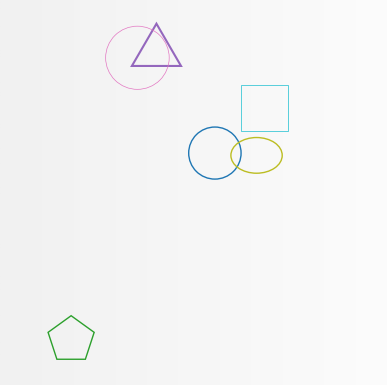[{"shape": "circle", "thickness": 1, "radius": 0.34, "center": [0.555, 0.602]}, {"shape": "pentagon", "thickness": 1, "radius": 0.31, "center": [0.184, 0.117]}, {"shape": "triangle", "thickness": 1.5, "radius": 0.37, "center": [0.404, 0.865]}, {"shape": "circle", "thickness": 0.5, "radius": 0.41, "center": [0.355, 0.85]}, {"shape": "oval", "thickness": 1, "radius": 0.33, "center": [0.662, 0.596]}, {"shape": "square", "thickness": 0.5, "radius": 0.3, "center": [0.682, 0.719]}]